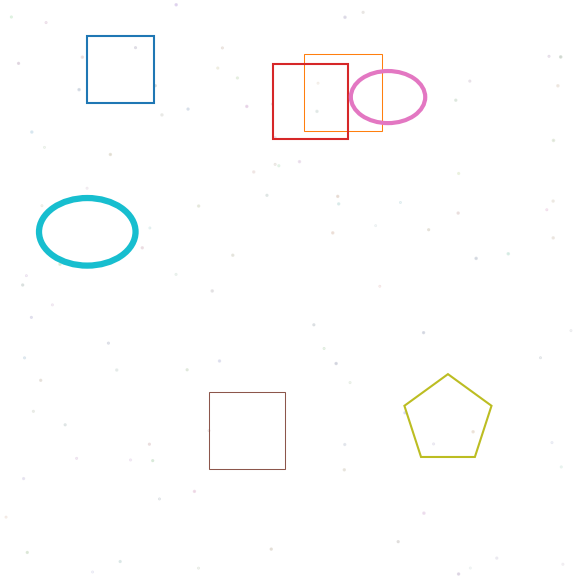[{"shape": "square", "thickness": 1, "radius": 0.29, "center": [0.209, 0.879]}, {"shape": "square", "thickness": 0.5, "radius": 0.34, "center": [0.594, 0.839]}, {"shape": "square", "thickness": 1, "radius": 0.32, "center": [0.538, 0.823]}, {"shape": "square", "thickness": 0.5, "radius": 0.33, "center": [0.428, 0.254]}, {"shape": "oval", "thickness": 2, "radius": 0.32, "center": [0.672, 0.831]}, {"shape": "pentagon", "thickness": 1, "radius": 0.4, "center": [0.776, 0.272]}, {"shape": "oval", "thickness": 3, "radius": 0.42, "center": [0.151, 0.598]}]